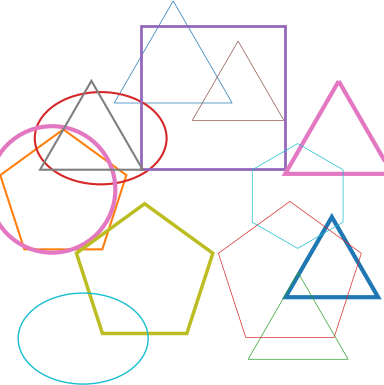[{"shape": "triangle", "thickness": 3, "radius": 0.69, "center": [0.862, 0.297]}, {"shape": "triangle", "thickness": 0.5, "radius": 0.88, "center": [0.45, 0.821]}, {"shape": "pentagon", "thickness": 1.5, "radius": 0.86, "center": [0.164, 0.492]}, {"shape": "triangle", "thickness": 0.5, "radius": 0.75, "center": [0.774, 0.142]}, {"shape": "pentagon", "thickness": 0.5, "radius": 0.98, "center": [0.753, 0.282]}, {"shape": "oval", "thickness": 1.5, "radius": 0.86, "center": [0.262, 0.641]}, {"shape": "square", "thickness": 2, "radius": 0.93, "center": [0.553, 0.747]}, {"shape": "triangle", "thickness": 0.5, "radius": 0.69, "center": [0.618, 0.756]}, {"shape": "circle", "thickness": 3, "radius": 0.82, "center": [0.135, 0.508]}, {"shape": "triangle", "thickness": 3, "radius": 0.8, "center": [0.88, 0.629]}, {"shape": "triangle", "thickness": 1.5, "radius": 0.77, "center": [0.237, 0.636]}, {"shape": "pentagon", "thickness": 2.5, "radius": 0.93, "center": [0.376, 0.285]}, {"shape": "hexagon", "thickness": 0.5, "radius": 0.68, "center": [0.773, 0.491]}, {"shape": "oval", "thickness": 1, "radius": 0.84, "center": [0.216, 0.121]}]